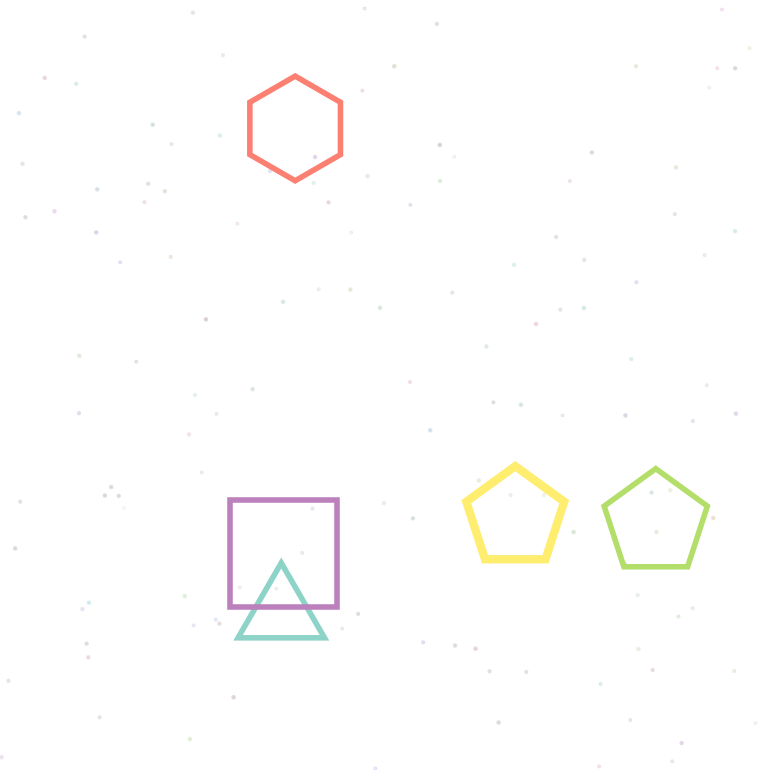[{"shape": "triangle", "thickness": 2, "radius": 0.32, "center": [0.365, 0.204]}, {"shape": "hexagon", "thickness": 2, "radius": 0.34, "center": [0.383, 0.833]}, {"shape": "pentagon", "thickness": 2, "radius": 0.35, "center": [0.852, 0.321]}, {"shape": "square", "thickness": 2, "radius": 0.35, "center": [0.368, 0.281]}, {"shape": "pentagon", "thickness": 3, "radius": 0.33, "center": [0.669, 0.328]}]